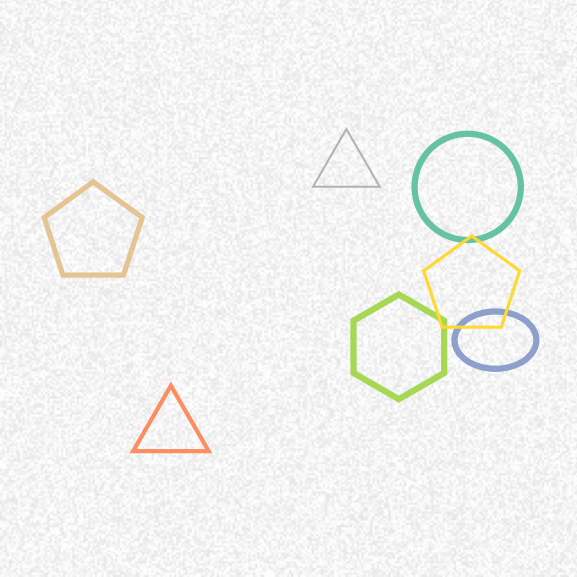[{"shape": "circle", "thickness": 3, "radius": 0.46, "center": [0.81, 0.675]}, {"shape": "triangle", "thickness": 2, "radius": 0.38, "center": [0.296, 0.256]}, {"shape": "oval", "thickness": 3, "radius": 0.35, "center": [0.858, 0.41]}, {"shape": "hexagon", "thickness": 3, "radius": 0.45, "center": [0.691, 0.399]}, {"shape": "pentagon", "thickness": 1.5, "radius": 0.44, "center": [0.817, 0.503]}, {"shape": "pentagon", "thickness": 2.5, "radius": 0.45, "center": [0.161, 0.595]}, {"shape": "triangle", "thickness": 1, "radius": 0.33, "center": [0.6, 0.709]}]